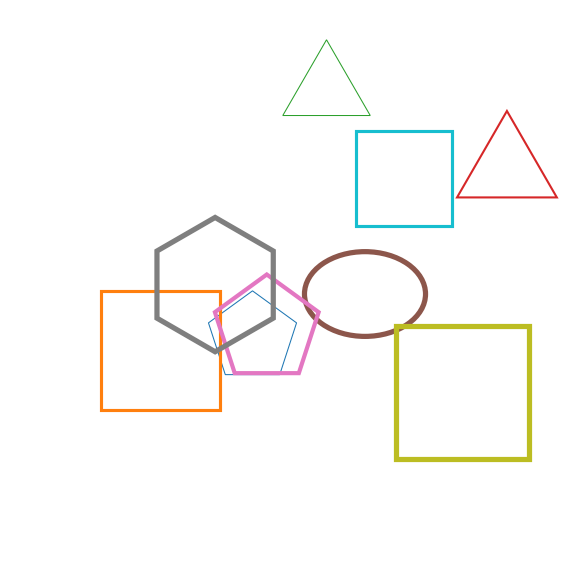[{"shape": "pentagon", "thickness": 0.5, "radius": 0.4, "center": [0.437, 0.415]}, {"shape": "square", "thickness": 1.5, "radius": 0.52, "center": [0.278, 0.392]}, {"shape": "triangle", "thickness": 0.5, "radius": 0.44, "center": [0.565, 0.843]}, {"shape": "triangle", "thickness": 1, "radius": 0.5, "center": [0.878, 0.707]}, {"shape": "oval", "thickness": 2.5, "radius": 0.52, "center": [0.632, 0.49]}, {"shape": "pentagon", "thickness": 2, "radius": 0.47, "center": [0.462, 0.429]}, {"shape": "hexagon", "thickness": 2.5, "radius": 0.58, "center": [0.372, 0.506]}, {"shape": "square", "thickness": 2.5, "radius": 0.58, "center": [0.801, 0.32]}, {"shape": "square", "thickness": 1.5, "radius": 0.41, "center": [0.7, 0.69]}]